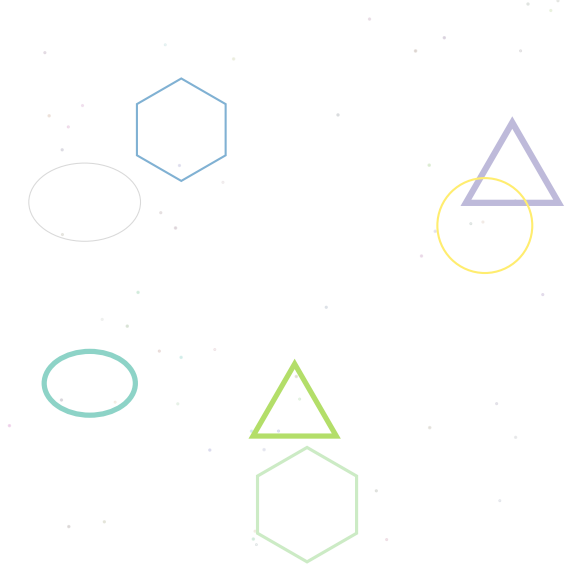[{"shape": "oval", "thickness": 2.5, "radius": 0.39, "center": [0.155, 0.335]}, {"shape": "triangle", "thickness": 3, "radius": 0.46, "center": [0.887, 0.694]}, {"shape": "hexagon", "thickness": 1, "radius": 0.44, "center": [0.314, 0.775]}, {"shape": "triangle", "thickness": 2.5, "radius": 0.42, "center": [0.51, 0.286]}, {"shape": "oval", "thickness": 0.5, "radius": 0.48, "center": [0.147, 0.649]}, {"shape": "hexagon", "thickness": 1.5, "radius": 0.5, "center": [0.532, 0.125]}, {"shape": "circle", "thickness": 1, "radius": 0.41, "center": [0.84, 0.609]}]